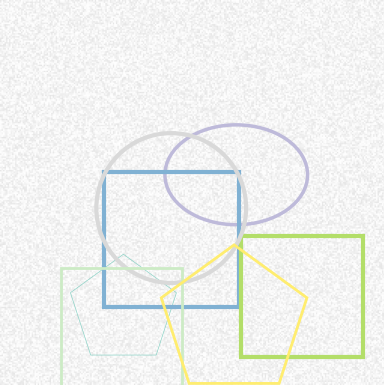[{"shape": "pentagon", "thickness": 0.5, "radius": 0.72, "center": [0.321, 0.195]}, {"shape": "oval", "thickness": 2.5, "radius": 0.93, "center": [0.614, 0.546]}, {"shape": "square", "thickness": 3, "radius": 0.87, "center": [0.446, 0.378]}, {"shape": "square", "thickness": 3, "radius": 0.79, "center": [0.785, 0.23]}, {"shape": "circle", "thickness": 3, "radius": 0.97, "center": [0.445, 0.46]}, {"shape": "square", "thickness": 2, "radius": 0.79, "center": [0.316, 0.146]}, {"shape": "pentagon", "thickness": 2, "radius": 0.99, "center": [0.608, 0.165]}]